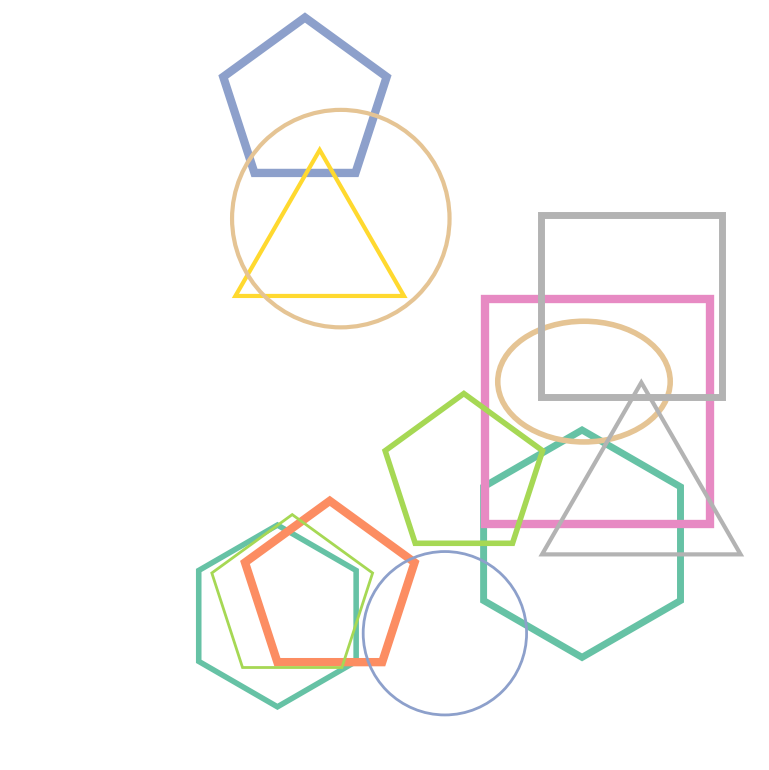[{"shape": "hexagon", "thickness": 2.5, "radius": 0.74, "center": [0.756, 0.294]}, {"shape": "hexagon", "thickness": 2, "radius": 0.59, "center": [0.36, 0.2]}, {"shape": "pentagon", "thickness": 3, "radius": 0.58, "center": [0.428, 0.234]}, {"shape": "circle", "thickness": 1, "radius": 0.53, "center": [0.578, 0.178]}, {"shape": "pentagon", "thickness": 3, "radius": 0.56, "center": [0.396, 0.866]}, {"shape": "square", "thickness": 3, "radius": 0.73, "center": [0.776, 0.465]}, {"shape": "pentagon", "thickness": 2, "radius": 0.54, "center": [0.602, 0.381]}, {"shape": "pentagon", "thickness": 1, "radius": 0.55, "center": [0.38, 0.222]}, {"shape": "triangle", "thickness": 1.5, "radius": 0.63, "center": [0.415, 0.679]}, {"shape": "oval", "thickness": 2, "radius": 0.56, "center": [0.758, 0.504]}, {"shape": "circle", "thickness": 1.5, "radius": 0.71, "center": [0.443, 0.716]}, {"shape": "triangle", "thickness": 1.5, "radius": 0.74, "center": [0.833, 0.354]}, {"shape": "square", "thickness": 2.5, "radius": 0.59, "center": [0.82, 0.603]}]